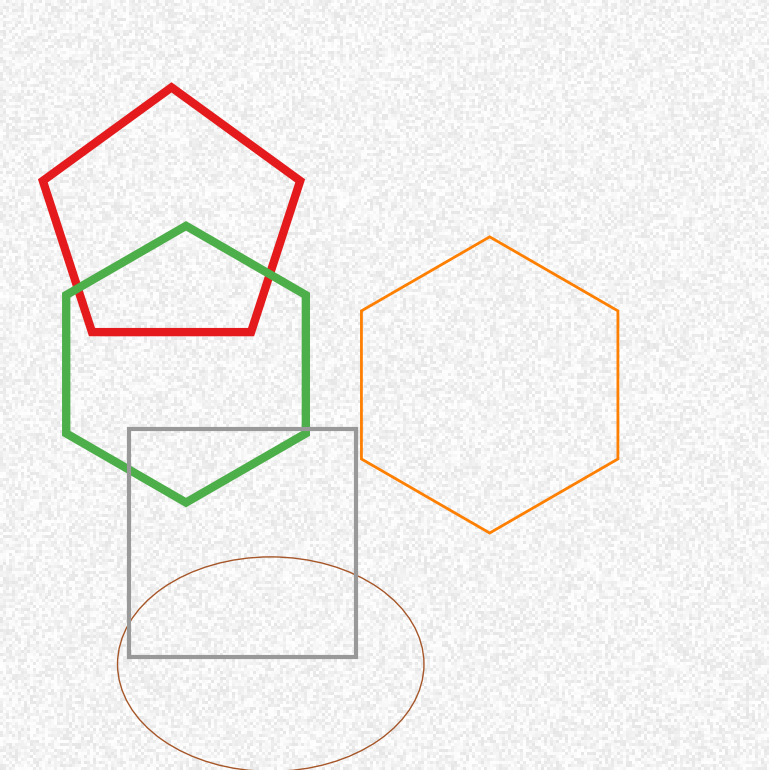[{"shape": "pentagon", "thickness": 3, "radius": 0.88, "center": [0.223, 0.711]}, {"shape": "hexagon", "thickness": 3, "radius": 0.9, "center": [0.242, 0.527]}, {"shape": "hexagon", "thickness": 1, "radius": 0.96, "center": [0.636, 0.5]}, {"shape": "oval", "thickness": 0.5, "radius": 0.99, "center": [0.352, 0.137]}, {"shape": "square", "thickness": 1.5, "radius": 0.74, "center": [0.315, 0.295]}]